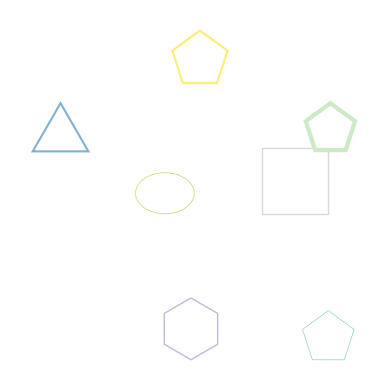[{"shape": "pentagon", "thickness": 0.5, "radius": 0.35, "center": [0.853, 0.123]}, {"shape": "hexagon", "thickness": 1, "radius": 0.4, "center": [0.496, 0.146]}, {"shape": "triangle", "thickness": 1.5, "radius": 0.42, "center": [0.157, 0.649]}, {"shape": "oval", "thickness": 0.5, "radius": 0.38, "center": [0.428, 0.498]}, {"shape": "square", "thickness": 1, "radius": 0.43, "center": [0.766, 0.53]}, {"shape": "pentagon", "thickness": 3, "radius": 0.34, "center": [0.858, 0.665]}, {"shape": "pentagon", "thickness": 1.5, "radius": 0.38, "center": [0.519, 0.845]}]